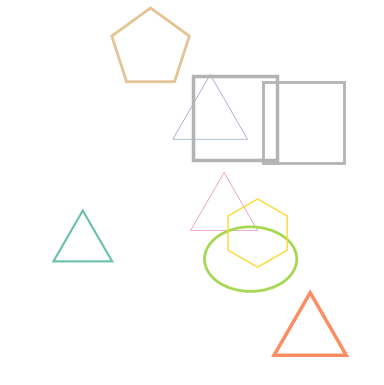[{"shape": "triangle", "thickness": 1.5, "radius": 0.44, "center": [0.215, 0.365]}, {"shape": "triangle", "thickness": 2.5, "radius": 0.54, "center": [0.806, 0.131]}, {"shape": "triangle", "thickness": 0.5, "radius": 0.56, "center": [0.546, 0.694]}, {"shape": "triangle", "thickness": 0.5, "radius": 0.5, "center": [0.582, 0.451]}, {"shape": "oval", "thickness": 2, "radius": 0.6, "center": [0.651, 0.327]}, {"shape": "hexagon", "thickness": 1, "radius": 0.44, "center": [0.669, 0.395]}, {"shape": "pentagon", "thickness": 2, "radius": 0.53, "center": [0.391, 0.873]}, {"shape": "square", "thickness": 2, "radius": 0.53, "center": [0.788, 0.683]}, {"shape": "square", "thickness": 2.5, "radius": 0.54, "center": [0.61, 0.694]}]